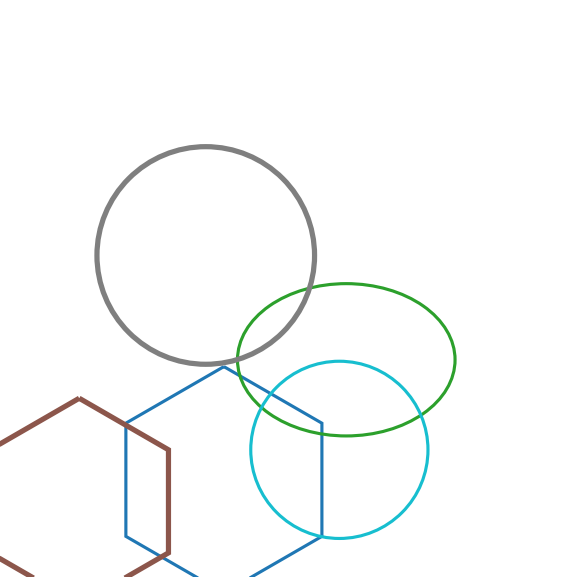[{"shape": "hexagon", "thickness": 1.5, "radius": 0.98, "center": [0.388, 0.168]}, {"shape": "oval", "thickness": 1.5, "radius": 0.94, "center": [0.6, 0.376]}, {"shape": "hexagon", "thickness": 2.5, "radius": 0.89, "center": [0.137, 0.131]}, {"shape": "circle", "thickness": 2.5, "radius": 0.94, "center": [0.356, 0.557]}, {"shape": "circle", "thickness": 1.5, "radius": 0.77, "center": [0.588, 0.22]}]